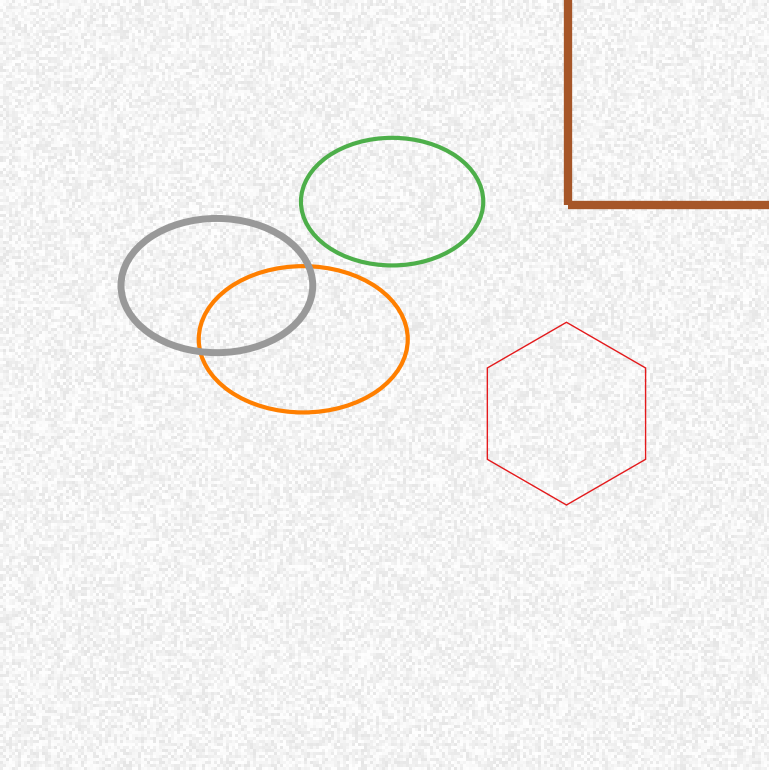[{"shape": "hexagon", "thickness": 0.5, "radius": 0.59, "center": [0.736, 0.463]}, {"shape": "oval", "thickness": 1.5, "radius": 0.59, "center": [0.509, 0.738]}, {"shape": "oval", "thickness": 1.5, "radius": 0.68, "center": [0.394, 0.559]}, {"shape": "square", "thickness": 3, "radius": 0.69, "center": [0.876, 0.871]}, {"shape": "oval", "thickness": 2.5, "radius": 0.62, "center": [0.282, 0.629]}]